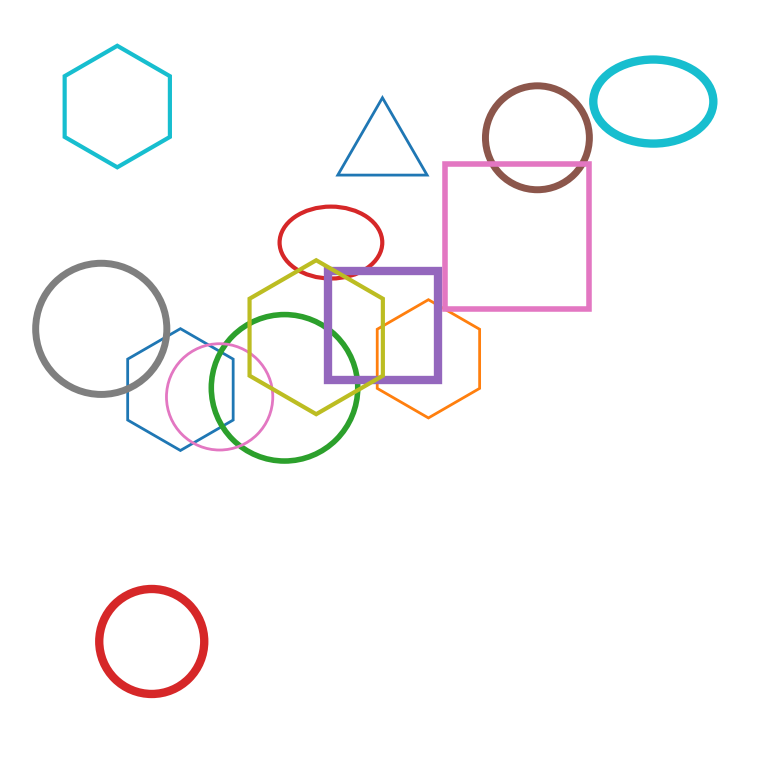[{"shape": "hexagon", "thickness": 1, "radius": 0.4, "center": [0.234, 0.494]}, {"shape": "triangle", "thickness": 1, "radius": 0.33, "center": [0.497, 0.806]}, {"shape": "hexagon", "thickness": 1, "radius": 0.38, "center": [0.556, 0.534]}, {"shape": "circle", "thickness": 2, "radius": 0.48, "center": [0.37, 0.496]}, {"shape": "oval", "thickness": 1.5, "radius": 0.33, "center": [0.43, 0.685]}, {"shape": "circle", "thickness": 3, "radius": 0.34, "center": [0.197, 0.167]}, {"shape": "square", "thickness": 3, "radius": 0.36, "center": [0.498, 0.577]}, {"shape": "circle", "thickness": 2.5, "radius": 0.34, "center": [0.698, 0.821]}, {"shape": "square", "thickness": 2, "radius": 0.47, "center": [0.672, 0.693]}, {"shape": "circle", "thickness": 1, "radius": 0.35, "center": [0.285, 0.485]}, {"shape": "circle", "thickness": 2.5, "radius": 0.43, "center": [0.131, 0.573]}, {"shape": "hexagon", "thickness": 1.5, "radius": 0.5, "center": [0.411, 0.562]}, {"shape": "hexagon", "thickness": 1.5, "radius": 0.39, "center": [0.152, 0.862]}, {"shape": "oval", "thickness": 3, "radius": 0.39, "center": [0.848, 0.868]}]